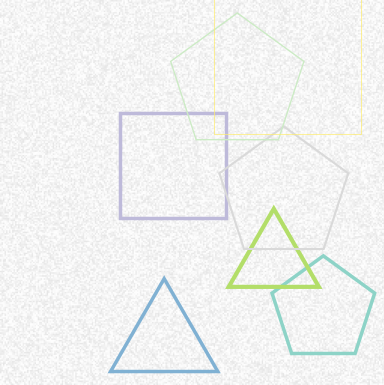[{"shape": "pentagon", "thickness": 2.5, "radius": 0.7, "center": [0.84, 0.195]}, {"shape": "square", "thickness": 2.5, "radius": 0.69, "center": [0.449, 0.57]}, {"shape": "triangle", "thickness": 2.5, "radius": 0.8, "center": [0.426, 0.115]}, {"shape": "triangle", "thickness": 3, "radius": 0.68, "center": [0.711, 0.323]}, {"shape": "pentagon", "thickness": 1.5, "radius": 0.88, "center": [0.737, 0.496]}, {"shape": "pentagon", "thickness": 1, "radius": 0.91, "center": [0.616, 0.784]}, {"shape": "square", "thickness": 0.5, "radius": 0.95, "center": [0.746, 0.842]}]